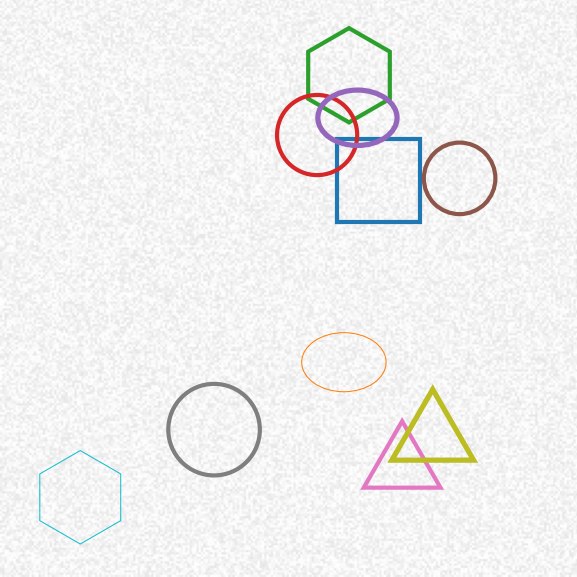[{"shape": "square", "thickness": 2, "radius": 0.36, "center": [0.655, 0.687]}, {"shape": "oval", "thickness": 0.5, "radius": 0.37, "center": [0.595, 0.372]}, {"shape": "hexagon", "thickness": 2, "radius": 0.41, "center": [0.604, 0.869]}, {"shape": "circle", "thickness": 2, "radius": 0.35, "center": [0.549, 0.765]}, {"shape": "oval", "thickness": 2.5, "radius": 0.34, "center": [0.619, 0.795]}, {"shape": "circle", "thickness": 2, "radius": 0.31, "center": [0.796, 0.69]}, {"shape": "triangle", "thickness": 2, "radius": 0.38, "center": [0.696, 0.193]}, {"shape": "circle", "thickness": 2, "radius": 0.4, "center": [0.371, 0.255]}, {"shape": "triangle", "thickness": 2.5, "radius": 0.41, "center": [0.749, 0.243]}, {"shape": "hexagon", "thickness": 0.5, "radius": 0.4, "center": [0.139, 0.138]}]